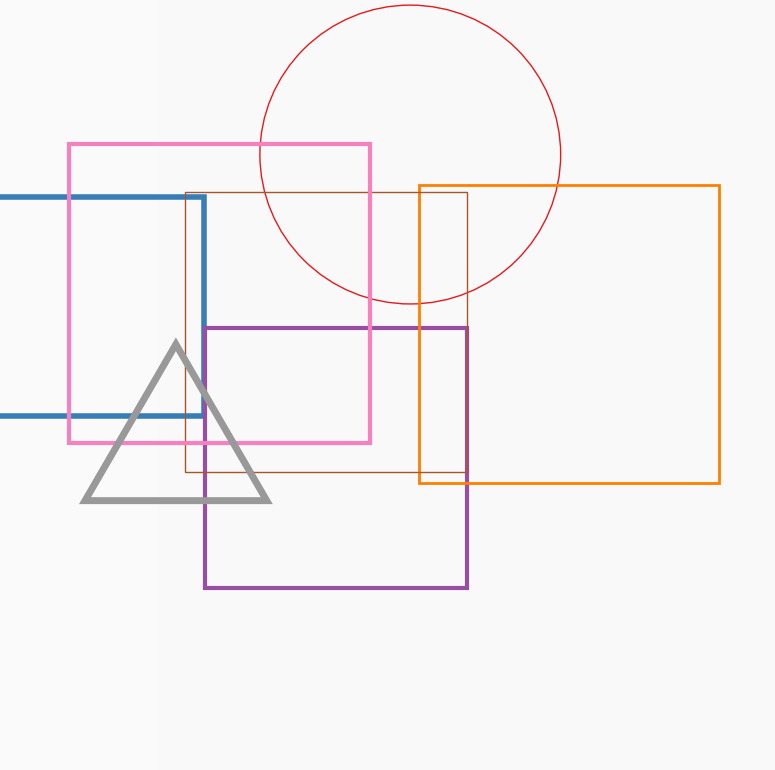[{"shape": "circle", "thickness": 0.5, "radius": 0.97, "center": [0.529, 0.799]}, {"shape": "square", "thickness": 2, "radius": 0.71, "center": [0.12, 0.602]}, {"shape": "square", "thickness": 1.5, "radius": 0.84, "center": [0.433, 0.405]}, {"shape": "square", "thickness": 1, "radius": 0.97, "center": [0.734, 0.567]}, {"shape": "square", "thickness": 0.5, "radius": 0.91, "center": [0.42, 0.569]}, {"shape": "square", "thickness": 1.5, "radius": 0.97, "center": [0.283, 0.619]}, {"shape": "triangle", "thickness": 2.5, "radius": 0.68, "center": [0.227, 0.417]}]